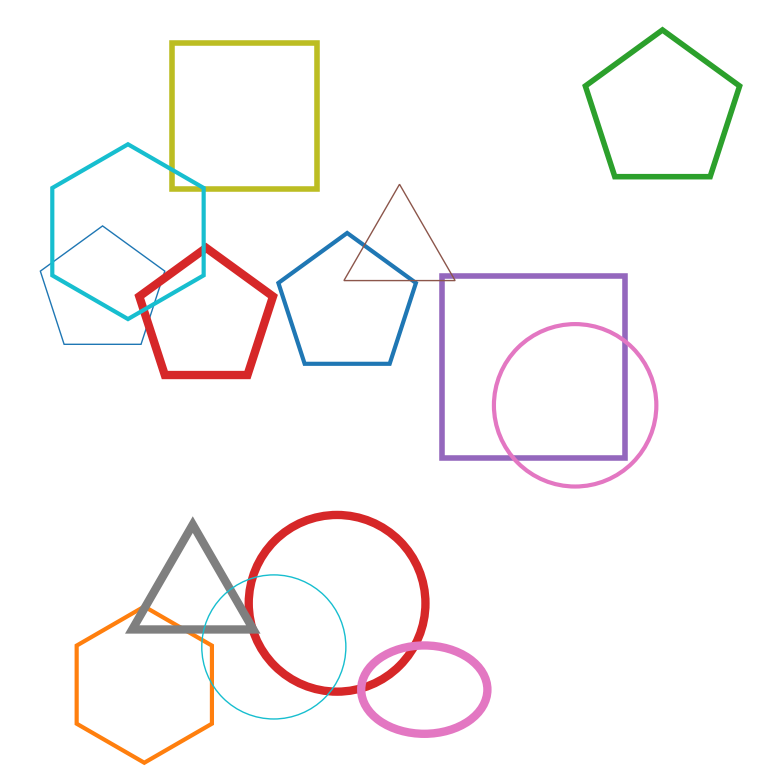[{"shape": "pentagon", "thickness": 0.5, "radius": 0.42, "center": [0.133, 0.622]}, {"shape": "pentagon", "thickness": 1.5, "radius": 0.47, "center": [0.451, 0.604]}, {"shape": "hexagon", "thickness": 1.5, "radius": 0.51, "center": [0.187, 0.111]}, {"shape": "pentagon", "thickness": 2, "radius": 0.53, "center": [0.86, 0.856]}, {"shape": "pentagon", "thickness": 3, "radius": 0.46, "center": [0.268, 0.587]}, {"shape": "circle", "thickness": 3, "radius": 0.57, "center": [0.438, 0.216]}, {"shape": "square", "thickness": 2, "radius": 0.59, "center": [0.693, 0.523]}, {"shape": "triangle", "thickness": 0.5, "radius": 0.42, "center": [0.519, 0.677]}, {"shape": "circle", "thickness": 1.5, "radius": 0.53, "center": [0.747, 0.474]}, {"shape": "oval", "thickness": 3, "radius": 0.41, "center": [0.551, 0.104]}, {"shape": "triangle", "thickness": 3, "radius": 0.45, "center": [0.25, 0.228]}, {"shape": "square", "thickness": 2, "radius": 0.47, "center": [0.318, 0.849]}, {"shape": "hexagon", "thickness": 1.5, "radius": 0.57, "center": [0.166, 0.699]}, {"shape": "circle", "thickness": 0.5, "radius": 0.47, "center": [0.356, 0.16]}]